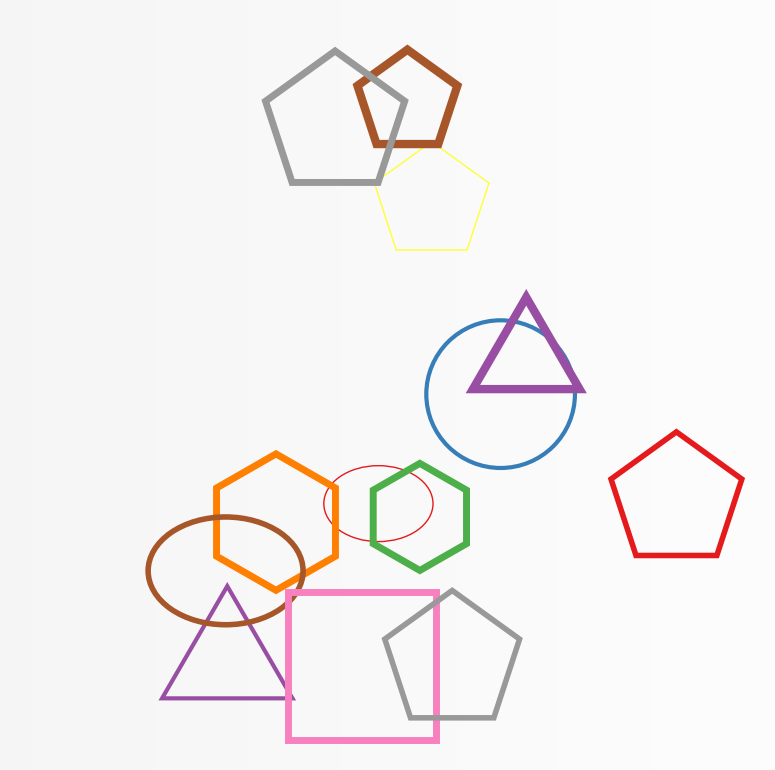[{"shape": "oval", "thickness": 0.5, "radius": 0.35, "center": [0.488, 0.346]}, {"shape": "pentagon", "thickness": 2, "radius": 0.44, "center": [0.873, 0.35]}, {"shape": "circle", "thickness": 1.5, "radius": 0.48, "center": [0.646, 0.488]}, {"shape": "hexagon", "thickness": 2.5, "radius": 0.35, "center": [0.542, 0.329]}, {"shape": "triangle", "thickness": 3, "radius": 0.4, "center": [0.679, 0.534]}, {"shape": "triangle", "thickness": 1.5, "radius": 0.49, "center": [0.293, 0.142]}, {"shape": "hexagon", "thickness": 2.5, "radius": 0.44, "center": [0.356, 0.322]}, {"shape": "pentagon", "thickness": 0.5, "radius": 0.39, "center": [0.557, 0.738]}, {"shape": "pentagon", "thickness": 3, "radius": 0.34, "center": [0.526, 0.868]}, {"shape": "oval", "thickness": 2, "radius": 0.5, "center": [0.291, 0.259]}, {"shape": "square", "thickness": 2.5, "radius": 0.48, "center": [0.467, 0.135]}, {"shape": "pentagon", "thickness": 2.5, "radius": 0.47, "center": [0.432, 0.839]}, {"shape": "pentagon", "thickness": 2, "radius": 0.46, "center": [0.583, 0.142]}]